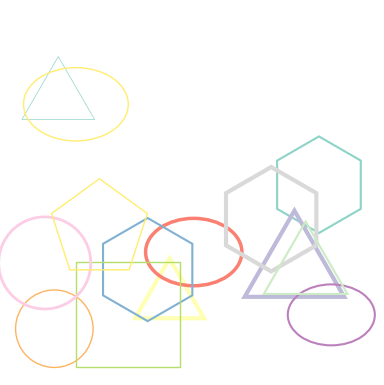[{"shape": "hexagon", "thickness": 1.5, "radius": 0.63, "center": [0.828, 0.52]}, {"shape": "triangle", "thickness": 0.5, "radius": 0.54, "center": [0.151, 0.744]}, {"shape": "triangle", "thickness": 3, "radius": 0.52, "center": [0.44, 0.225]}, {"shape": "triangle", "thickness": 3, "radius": 0.75, "center": [0.765, 0.304]}, {"shape": "oval", "thickness": 2.5, "radius": 0.63, "center": [0.503, 0.345]}, {"shape": "hexagon", "thickness": 1.5, "radius": 0.67, "center": [0.384, 0.3]}, {"shape": "circle", "thickness": 1, "radius": 0.5, "center": [0.141, 0.146]}, {"shape": "square", "thickness": 1, "radius": 0.68, "center": [0.332, 0.182]}, {"shape": "circle", "thickness": 2, "radius": 0.6, "center": [0.116, 0.317]}, {"shape": "hexagon", "thickness": 3, "radius": 0.68, "center": [0.704, 0.431]}, {"shape": "oval", "thickness": 1.5, "radius": 0.57, "center": [0.861, 0.182]}, {"shape": "triangle", "thickness": 1.5, "radius": 0.63, "center": [0.794, 0.299]}, {"shape": "oval", "thickness": 1, "radius": 0.68, "center": [0.197, 0.729]}, {"shape": "pentagon", "thickness": 1, "radius": 0.65, "center": [0.258, 0.405]}]